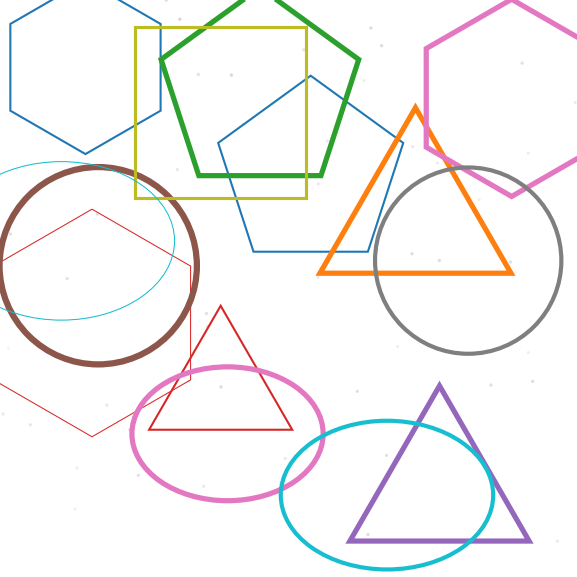[{"shape": "pentagon", "thickness": 1, "radius": 0.84, "center": [0.538, 0.7]}, {"shape": "hexagon", "thickness": 1, "radius": 0.75, "center": [0.148, 0.883]}, {"shape": "triangle", "thickness": 2.5, "radius": 0.96, "center": [0.719, 0.622]}, {"shape": "pentagon", "thickness": 2.5, "radius": 0.9, "center": [0.45, 0.841]}, {"shape": "triangle", "thickness": 1, "radius": 0.72, "center": [0.382, 0.327]}, {"shape": "hexagon", "thickness": 0.5, "radius": 0.99, "center": [0.159, 0.44]}, {"shape": "triangle", "thickness": 2.5, "radius": 0.9, "center": [0.761, 0.152]}, {"shape": "circle", "thickness": 3, "radius": 0.85, "center": [0.17, 0.539]}, {"shape": "hexagon", "thickness": 2.5, "radius": 0.85, "center": [0.886, 0.83]}, {"shape": "oval", "thickness": 2.5, "radius": 0.83, "center": [0.394, 0.248]}, {"shape": "circle", "thickness": 2, "radius": 0.81, "center": [0.811, 0.548]}, {"shape": "square", "thickness": 1.5, "radius": 0.74, "center": [0.382, 0.804]}, {"shape": "oval", "thickness": 2, "radius": 0.92, "center": [0.67, 0.142]}, {"shape": "oval", "thickness": 0.5, "radius": 0.98, "center": [0.106, 0.582]}]